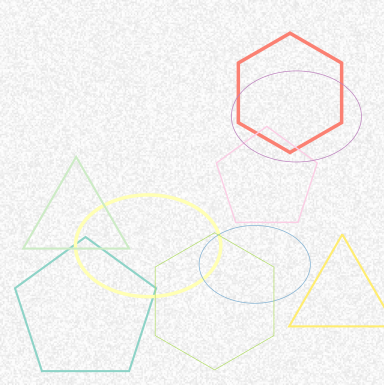[{"shape": "pentagon", "thickness": 1.5, "radius": 0.96, "center": [0.222, 0.192]}, {"shape": "oval", "thickness": 2.5, "radius": 0.94, "center": [0.385, 0.362]}, {"shape": "hexagon", "thickness": 2.5, "radius": 0.77, "center": [0.753, 0.759]}, {"shape": "oval", "thickness": 0.5, "radius": 0.72, "center": [0.662, 0.313]}, {"shape": "hexagon", "thickness": 0.5, "radius": 0.89, "center": [0.557, 0.217]}, {"shape": "pentagon", "thickness": 1, "radius": 0.69, "center": [0.693, 0.534]}, {"shape": "oval", "thickness": 0.5, "radius": 0.84, "center": [0.77, 0.698]}, {"shape": "triangle", "thickness": 1.5, "radius": 0.79, "center": [0.198, 0.434]}, {"shape": "triangle", "thickness": 1.5, "radius": 0.8, "center": [0.889, 0.232]}]